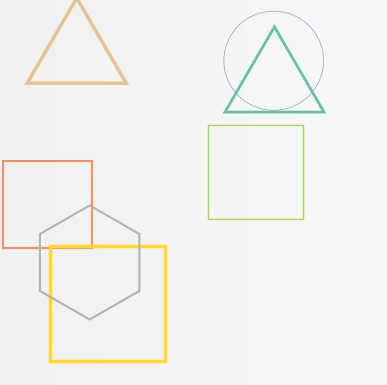[{"shape": "triangle", "thickness": 2, "radius": 0.74, "center": [0.708, 0.783]}, {"shape": "square", "thickness": 1.5, "radius": 0.57, "center": [0.123, 0.469]}, {"shape": "circle", "thickness": 0.5, "radius": 0.64, "center": [0.706, 0.842]}, {"shape": "square", "thickness": 1, "radius": 0.61, "center": [0.659, 0.554]}, {"shape": "square", "thickness": 2.5, "radius": 0.74, "center": [0.278, 0.212]}, {"shape": "triangle", "thickness": 2.5, "radius": 0.74, "center": [0.198, 0.858]}, {"shape": "hexagon", "thickness": 1.5, "radius": 0.74, "center": [0.231, 0.318]}]